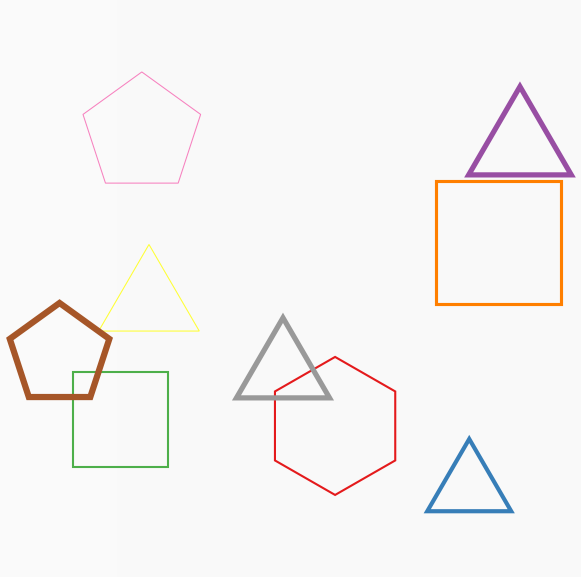[{"shape": "hexagon", "thickness": 1, "radius": 0.6, "center": [0.577, 0.262]}, {"shape": "triangle", "thickness": 2, "radius": 0.42, "center": [0.807, 0.156]}, {"shape": "square", "thickness": 1, "radius": 0.41, "center": [0.207, 0.272]}, {"shape": "triangle", "thickness": 2.5, "radius": 0.51, "center": [0.895, 0.747]}, {"shape": "square", "thickness": 1.5, "radius": 0.53, "center": [0.858, 0.579]}, {"shape": "triangle", "thickness": 0.5, "radius": 0.5, "center": [0.256, 0.476]}, {"shape": "pentagon", "thickness": 3, "radius": 0.45, "center": [0.102, 0.384]}, {"shape": "pentagon", "thickness": 0.5, "radius": 0.53, "center": [0.244, 0.768]}, {"shape": "triangle", "thickness": 2.5, "radius": 0.46, "center": [0.487, 0.356]}]